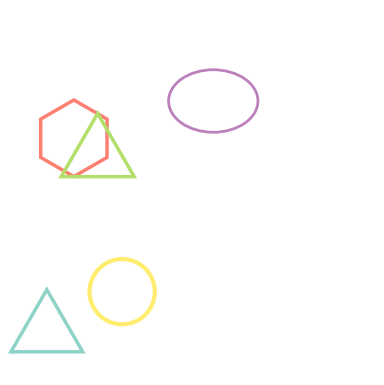[{"shape": "triangle", "thickness": 2.5, "radius": 0.54, "center": [0.122, 0.14]}, {"shape": "hexagon", "thickness": 2.5, "radius": 0.5, "center": [0.192, 0.641]}, {"shape": "triangle", "thickness": 2.5, "radius": 0.55, "center": [0.254, 0.596]}, {"shape": "oval", "thickness": 2, "radius": 0.58, "center": [0.554, 0.738]}, {"shape": "circle", "thickness": 3, "radius": 0.42, "center": [0.317, 0.242]}]